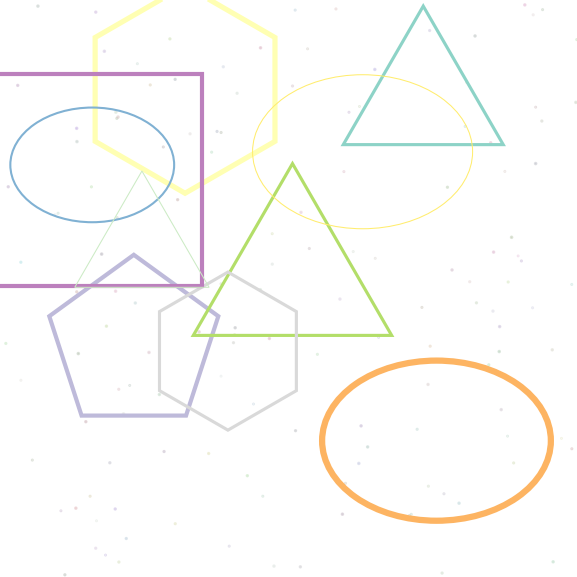[{"shape": "triangle", "thickness": 1.5, "radius": 0.8, "center": [0.733, 0.829]}, {"shape": "hexagon", "thickness": 2.5, "radius": 0.9, "center": [0.32, 0.844]}, {"shape": "pentagon", "thickness": 2, "radius": 0.77, "center": [0.232, 0.404]}, {"shape": "oval", "thickness": 1, "radius": 0.71, "center": [0.16, 0.714]}, {"shape": "oval", "thickness": 3, "radius": 0.99, "center": [0.756, 0.236]}, {"shape": "triangle", "thickness": 1.5, "radius": 0.99, "center": [0.506, 0.518]}, {"shape": "hexagon", "thickness": 1.5, "radius": 0.68, "center": [0.395, 0.391]}, {"shape": "square", "thickness": 2, "radius": 0.92, "center": [0.166, 0.688]}, {"shape": "triangle", "thickness": 0.5, "radius": 0.67, "center": [0.246, 0.569]}, {"shape": "oval", "thickness": 0.5, "radius": 0.95, "center": [0.628, 0.736]}]